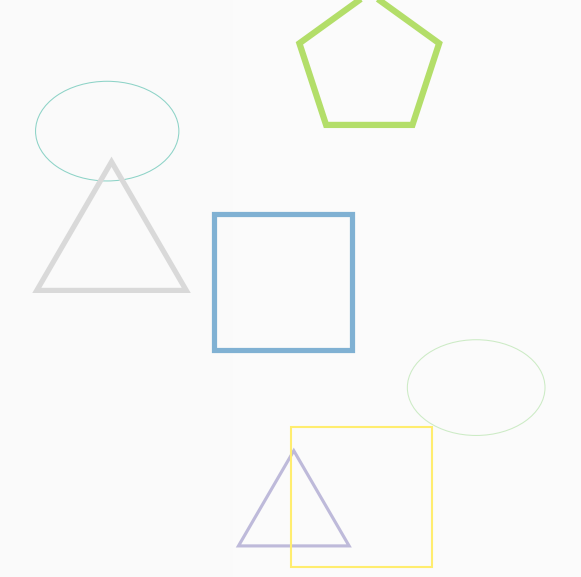[{"shape": "oval", "thickness": 0.5, "radius": 0.62, "center": [0.184, 0.772]}, {"shape": "triangle", "thickness": 1.5, "radius": 0.55, "center": [0.505, 0.109]}, {"shape": "square", "thickness": 2.5, "radius": 0.59, "center": [0.486, 0.511]}, {"shape": "pentagon", "thickness": 3, "radius": 0.63, "center": [0.635, 0.885]}, {"shape": "triangle", "thickness": 2.5, "radius": 0.74, "center": [0.192, 0.571]}, {"shape": "oval", "thickness": 0.5, "radius": 0.59, "center": [0.819, 0.328]}, {"shape": "square", "thickness": 1, "radius": 0.61, "center": [0.622, 0.139]}]